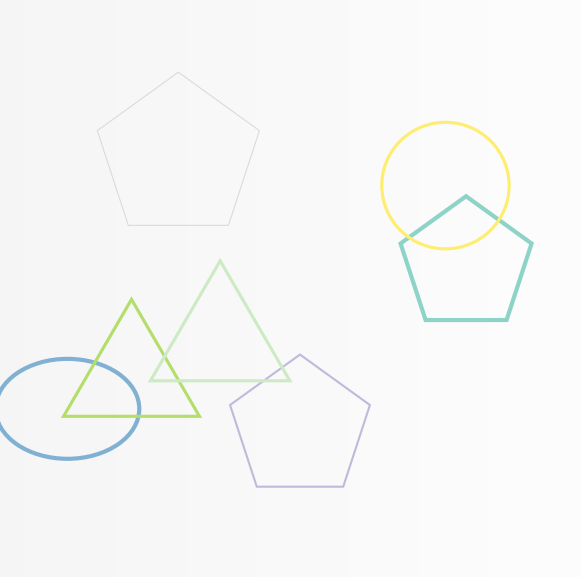[{"shape": "pentagon", "thickness": 2, "radius": 0.59, "center": [0.802, 0.541]}, {"shape": "pentagon", "thickness": 1, "radius": 0.63, "center": [0.516, 0.259]}, {"shape": "oval", "thickness": 2, "radius": 0.62, "center": [0.116, 0.291]}, {"shape": "triangle", "thickness": 1.5, "radius": 0.67, "center": [0.226, 0.346]}, {"shape": "pentagon", "thickness": 0.5, "radius": 0.73, "center": [0.307, 0.728]}, {"shape": "triangle", "thickness": 1.5, "radius": 0.69, "center": [0.379, 0.409]}, {"shape": "circle", "thickness": 1.5, "radius": 0.55, "center": [0.766, 0.678]}]